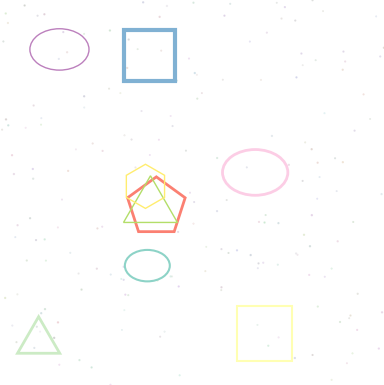[{"shape": "oval", "thickness": 1.5, "radius": 0.29, "center": [0.383, 0.31]}, {"shape": "square", "thickness": 1.5, "radius": 0.35, "center": [0.687, 0.133]}, {"shape": "pentagon", "thickness": 2, "radius": 0.39, "center": [0.406, 0.462]}, {"shape": "square", "thickness": 3, "radius": 0.33, "center": [0.388, 0.857]}, {"shape": "triangle", "thickness": 1, "radius": 0.4, "center": [0.391, 0.463]}, {"shape": "oval", "thickness": 2, "radius": 0.42, "center": [0.663, 0.552]}, {"shape": "oval", "thickness": 1, "radius": 0.38, "center": [0.154, 0.872]}, {"shape": "triangle", "thickness": 2, "radius": 0.32, "center": [0.1, 0.114]}, {"shape": "hexagon", "thickness": 1, "radius": 0.29, "center": [0.378, 0.516]}]